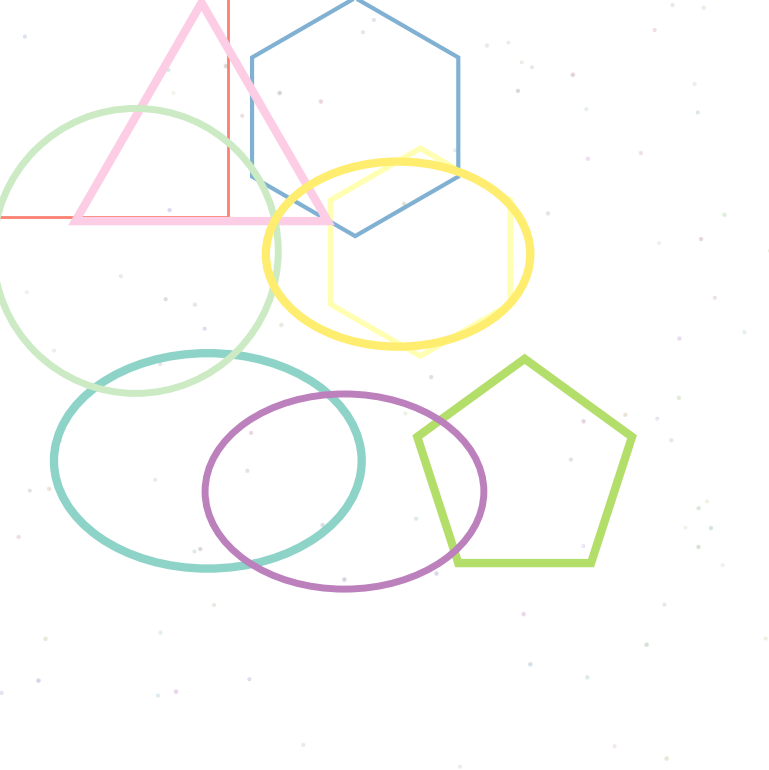[{"shape": "oval", "thickness": 3, "radius": 1.0, "center": [0.27, 0.401]}, {"shape": "hexagon", "thickness": 2, "radius": 0.67, "center": [0.546, 0.672]}, {"shape": "square", "thickness": 1, "radius": 0.8, "center": [0.136, 0.878]}, {"shape": "hexagon", "thickness": 1.5, "radius": 0.77, "center": [0.461, 0.848]}, {"shape": "pentagon", "thickness": 3, "radius": 0.73, "center": [0.681, 0.387]}, {"shape": "triangle", "thickness": 3, "radius": 0.95, "center": [0.262, 0.807]}, {"shape": "oval", "thickness": 2.5, "radius": 0.91, "center": [0.447, 0.362]}, {"shape": "circle", "thickness": 2.5, "radius": 0.93, "center": [0.176, 0.674]}, {"shape": "oval", "thickness": 3, "radius": 0.86, "center": [0.517, 0.67]}]